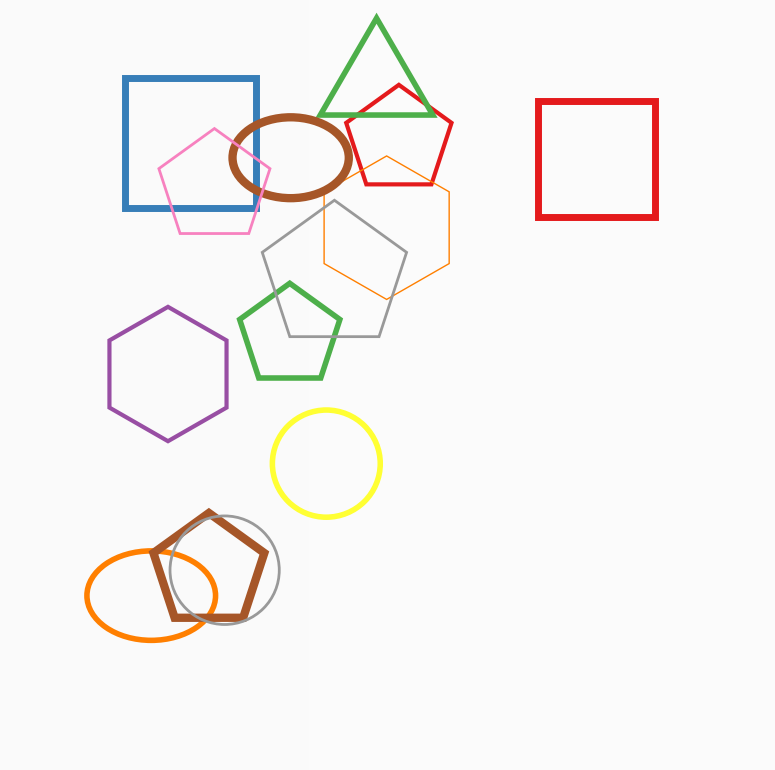[{"shape": "square", "thickness": 2.5, "radius": 0.38, "center": [0.769, 0.793]}, {"shape": "pentagon", "thickness": 1.5, "radius": 0.36, "center": [0.515, 0.818]}, {"shape": "square", "thickness": 2.5, "radius": 0.42, "center": [0.246, 0.814]}, {"shape": "pentagon", "thickness": 2, "radius": 0.34, "center": [0.374, 0.564]}, {"shape": "triangle", "thickness": 2, "radius": 0.42, "center": [0.486, 0.893]}, {"shape": "hexagon", "thickness": 1.5, "radius": 0.44, "center": [0.217, 0.514]}, {"shape": "hexagon", "thickness": 0.5, "radius": 0.47, "center": [0.499, 0.704]}, {"shape": "oval", "thickness": 2, "radius": 0.41, "center": [0.195, 0.226]}, {"shape": "circle", "thickness": 2, "radius": 0.35, "center": [0.421, 0.398]}, {"shape": "oval", "thickness": 3, "radius": 0.38, "center": [0.375, 0.795]}, {"shape": "pentagon", "thickness": 3, "radius": 0.38, "center": [0.27, 0.259]}, {"shape": "pentagon", "thickness": 1, "radius": 0.38, "center": [0.277, 0.758]}, {"shape": "circle", "thickness": 1, "radius": 0.35, "center": [0.29, 0.259]}, {"shape": "pentagon", "thickness": 1, "radius": 0.49, "center": [0.432, 0.642]}]